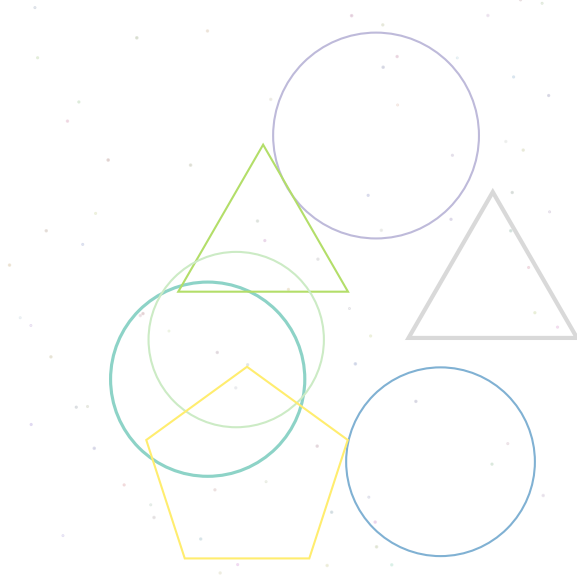[{"shape": "circle", "thickness": 1.5, "radius": 0.84, "center": [0.36, 0.343]}, {"shape": "circle", "thickness": 1, "radius": 0.89, "center": [0.651, 0.764]}, {"shape": "circle", "thickness": 1, "radius": 0.82, "center": [0.763, 0.2]}, {"shape": "triangle", "thickness": 1, "radius": 0.85, "center": [0.456, 0.579]}, {"shape": "triangle", "thickness": 2, "radius": 0.84, "center": [0.853, 0.498]}, {"shape": "circle", "thickness": 1, "radius": 0.76, "center": [0.409, 0.411]}, {"shape": "pentagon", "thickness": 1, "radius": 0.92, "center": [0.428, 0.181]}]